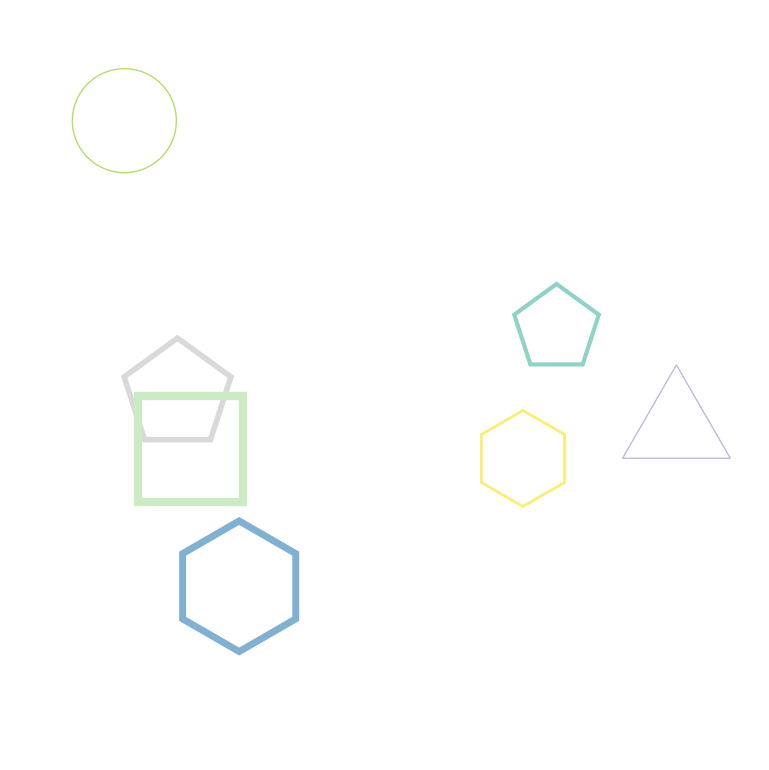[{"shape": "pentagon", "thickness": 1.5, "radius": 0.29, "center": [0.723, 0.573]}, {"shape": "triangle", "thickness": 0.5, "radius": 0.4, "center": [0.878, 0.445]}, {"shape": "hexagon", "thickness": 2.5, "radius": 0.42, "center": [0.311, 0.239]}, {"shape": "circle", "thickness": 0.5, "radius": 0.34, "center": [0.162, 0.843]}, {"shape": "pentagon", "thickness": 2, "radius": 0.36, "center": [0.231, 0.488]}, {"shape": "square", "thickness": 3, "radius": 0.34, "center": [0.247, 0.417]}, {"shape": "hexagon", "thickness": 1, "radius": 0.31, "center": [0.679, 0.405]}]